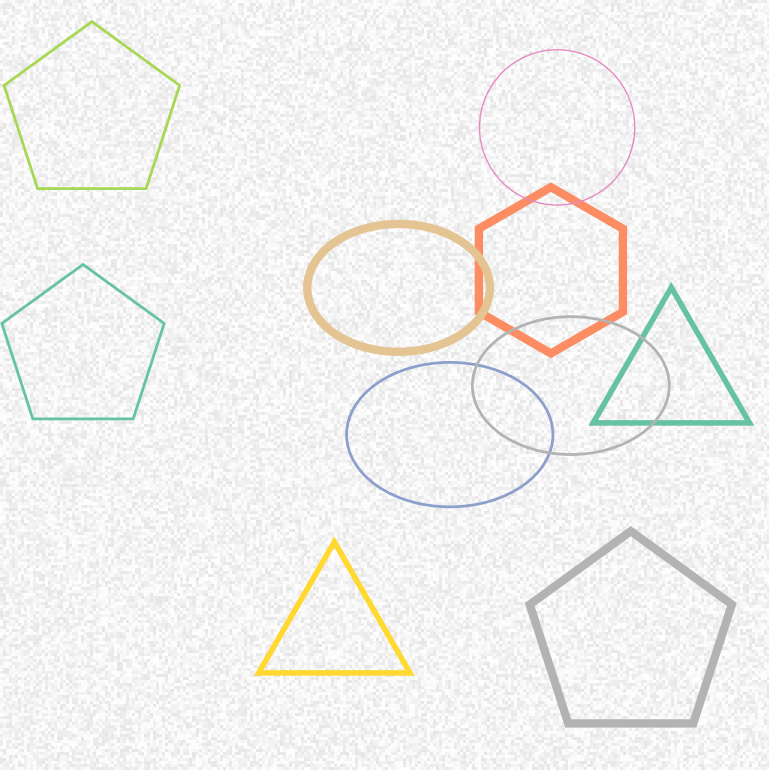[{"shape": "triangle", "thickness": 2, "radius": 0.59, "center": [0.872, 0.509]}, {"shape": "pentagon", "thickness": 1, "radius": 0.55, "center": [0.108, 0.546]}, {"shape": "hexagon", "thickness": 3, "radius": 0.54, "center": [0.715, 0.649]}, {"shape": "oval", "thickness": 1, "radius": 0.67, "center": [0.584, 0.436]}, {"shape": "circle", "thickness": 0.5, "radius": 0.5, "center": [0.724, 0.835]}, {"shape": "pentagon", "thickness": 1, "radius": 0.6, "center": [0.119, 0.852]}, {"shape": "triangle", "thickness": 2, "radius": 0.57, "center": [0.434, 0.183]}, {"shape": "oval", "thickness": 3, "radius": 0.59, "center": [0.518, 0.626]}, {"shape": "pentagon", "thickness": 3, "radius": 0.69, "center": [0.819, 0.172]}, {"shape": "oval", "thickness": 1, "radius": 0.64, "center": [0.741, 0.499]}]